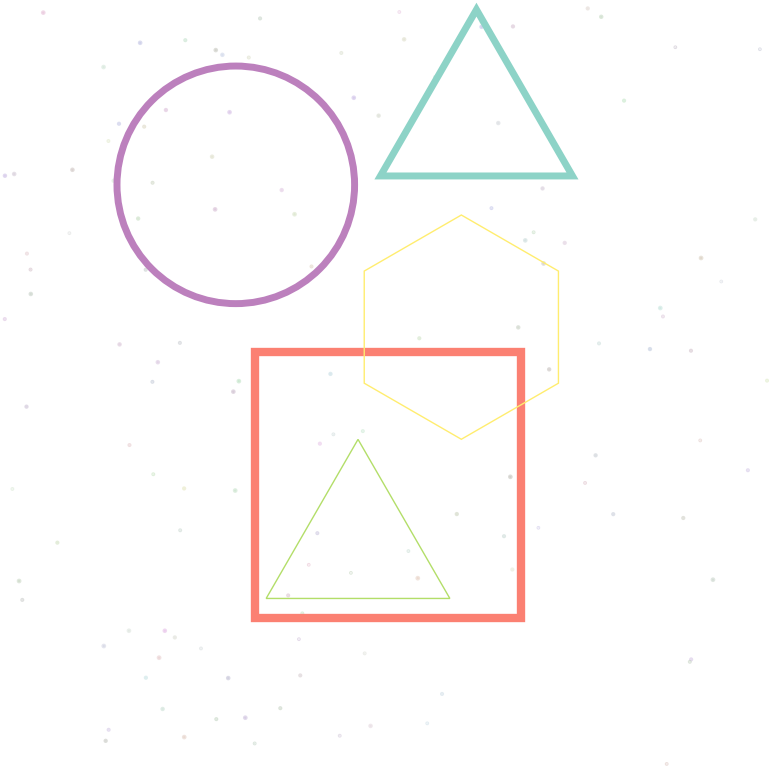[{"shape": "triangle", "thickness": 2.5, "radius": 0.72, "center": [0.619, 0.843]}, {"shape": "square", "thickness": 3, "radius": 0.86, "center": [0.504, 0.37]}, {"shape": "triangle", "thickness": 0.5, "radius": 0.69, "center": [0.465, 0.292]}, {"shape": "circle", "thickness": 2.5, "radius": 0.77, "center": [0.306, 0.76]}, {"shape": "hexagon", "thickness": 0.5, "radius": 0.73, "center": [0.599, 0.575]}]